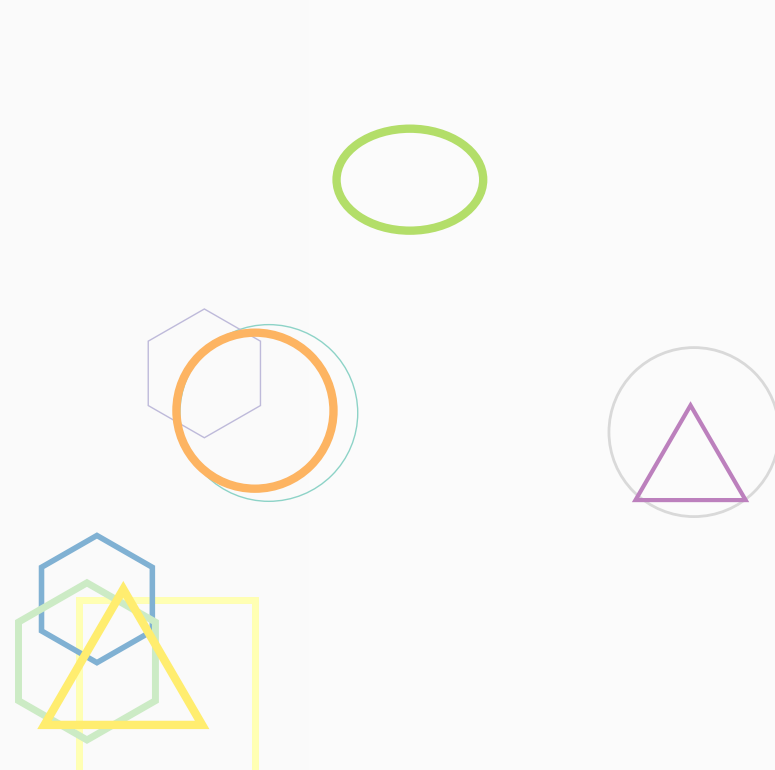[{"shape": "circle", "thickness": 0.5, "radius": 0.57, "center": [0.347, 0.464]}, {"shape": "square", "thickness": 2.5, "radius": 0.57, "center": [0.215, 0.107]}, {"shape": "hexagon", "thickness": 0.5, "radius": 0.42, "center": [0.264, 0.515]}, {"shape": "hexagon", "thickness": 2, "radius": 0.41, "center": [0.125, 0.222]}, {"shape": "circle", "thickness": 3, "radius": 0.51, "center": [0.329, 0.467]}, {"shape": "oval", "thickness": 3, "radius": 0.47, "center": [0.529, 0.767]}, {"shape": "circle", "thickness": 1, "radius": 0.55, "center": [0.896, 0.439]}, {"shape": "triangle", "thickness": 1.5, "radius": 0.41, "center": [0.891, 0.392]}, {"shape": "hexagon", "thickness": 2.5, "radius": 0.51, "center": [0.112, 0.141]}, {"shape": "triangle", "thickness": 3, "radius": 0.59, "center": [0.159, 0.117]}]